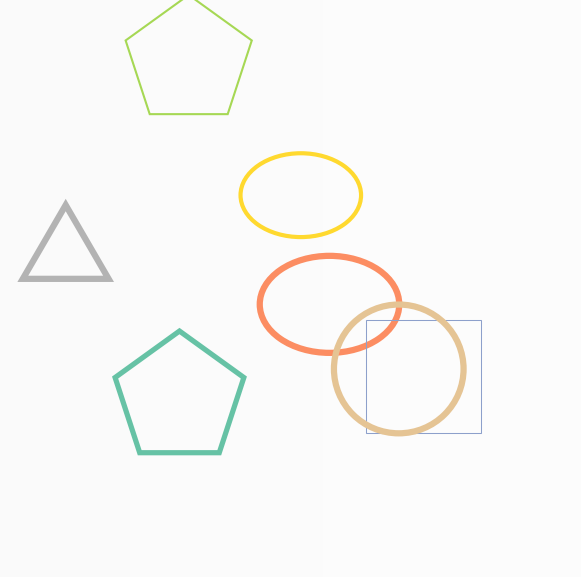[{"shape": "pentagon", "thickness": 2.5, "radius": 0.58, "center": [0.309, 0.309]}, {"shape": "oval", "thickness": 3, "radius": 0.6, "center": [0.567, 0.472]}, {"shape": "square", "thickness": 0.5, "radius": 0.49, "center": [0.728, 0.347]}, {"shape": "pentagon", "thickness": 1, "radius": 0.57, "center": [0.325, 0.894]}, {"shape": "oval", "thickness": 2, "radius": 0.52, "center": [0.518, 0.661]}, {"shape": "circle", "thickness": 3, "radius": 0.56, "center": [0.686, 0.36]}, {"shape": "triangle", "thickness": 3, "radius": 0.43, "center": [0.113, 0.559]}]